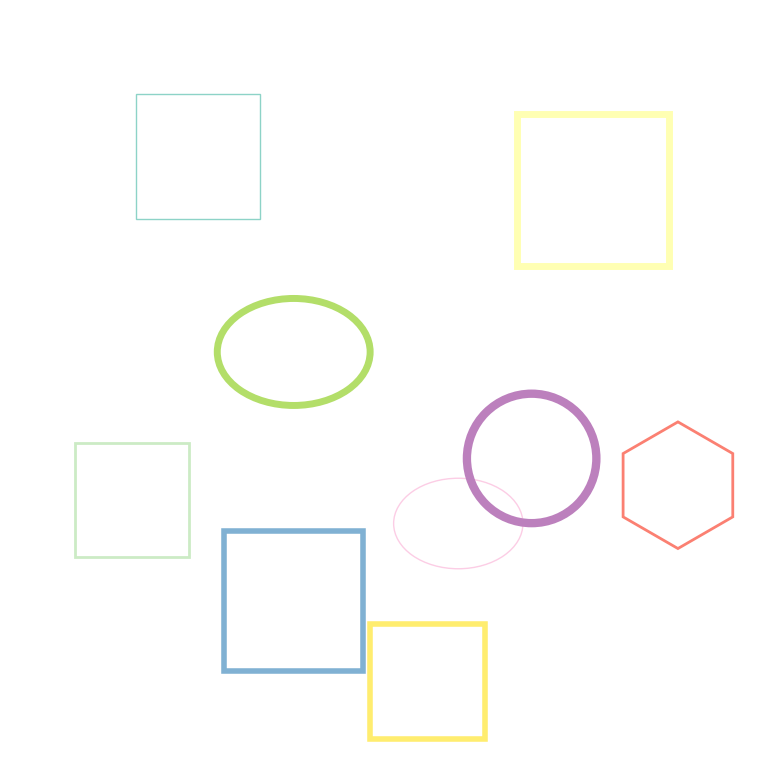[{"shape": "square", "thickness": 0.5, "radius": 0.4, "center": [0.257, 0.797]}, {"shape": "square", "thickness": 2.5, "radius": 0.49, "center": [0.77, 0.754]}, {"shape": "hexagon", "thickness": 1, "radius": 0.41, "center": [0.88, 0.37]}, {"shape": "square", "thickness": 2, "radius": 0.45, "center": [0.381, 0.219]}, {"shape": "oval", "thickness": 2.5, "radius": 0.5, "center": [0.381, 0.543]}, {"shape": "oval", "thickness": 0.5, "radius": 0.42, "center": [0.595, 0.32]}, {"shape": "circle", "thickness": 3, "radius": 0.42, "center": [0.69, 0.405]}, {"shape": "square", "thickness": 1, "radius": 0.37, "center": [0.172, 0.351]}, {"shape": "square", "thickness": 2, "radius": 0.38, "center": [0.555, 0.115]}]